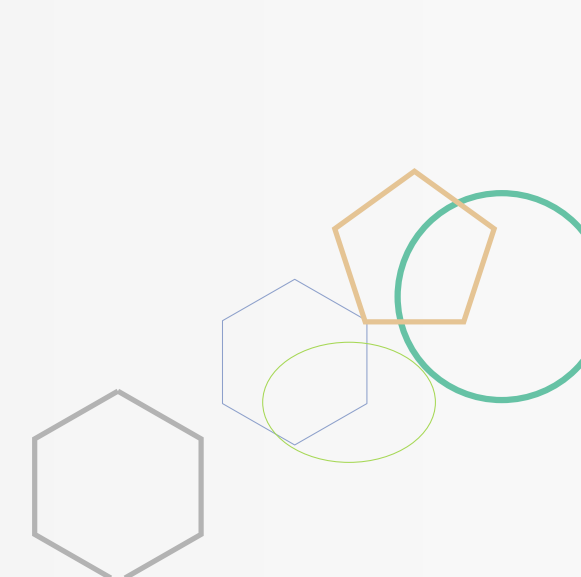[{"shape": "circle", "thickness": 3, "radius": 0.9, "center": [0.863, 0.486]}, {"shape": "hexagon", "thickness": 0.5, "radius": 0.72, "center": [0.507, 0.372]}, {"shape": "oval", "thickness": 0.5, "radius": 0.74, "center": [0.601, 0.302]}, {"shape": "pentagon", "thickness": 2.5, "radius": 0.72, "center": [0.713, 0.558]}, {"shape": "hexagon", "thickness": 2.5, "radius": 0.83, "center": [0.203, 0.157]}]